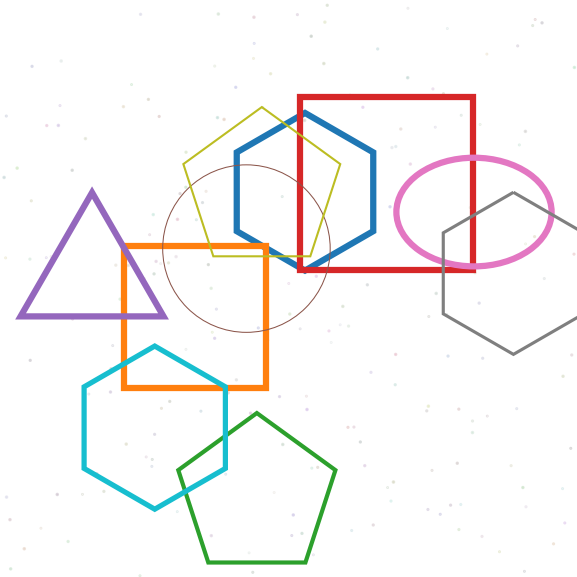[{"shape": "hexagon", "thickness": 3, "radius": 0.68, "center": [0.528, 0.667]}, {"shape": "square", "thickness": 3, "radius": 0.62, "center": [0.337, 0.45]}, {"shape": "pentagon", "thickness": 2, "radius": 0.72, "center": [0.445, 0.141]}, {"shape": "square", "thickness": 3, "radius": 0.75, "center": [0.67, 0.682]}, {"shape": "triangle", "thickness": 3, "radius": 0.71, "center": [0.159, 0.523]}, {"shape": "circle", "thickness": 0.5, "radius": 0.73, "center": [0.427, 0.569]}, {"shape": "oval", "thickness": 3, "radius": 0.67, "center": [0.821, 0.632]}, {"shape": "hexagon", "thickness": 1.5, "radius": 0.7, "center": [0.889, 0.526]}, {"shape": "pentagon", "thickness": 1, "radius": 0.71, "center": [0.453, 0.671]}, {"shape": "hexagon", "thickness": 2.5, "radius": 0.71, "center": [0.268, 0.259]}]